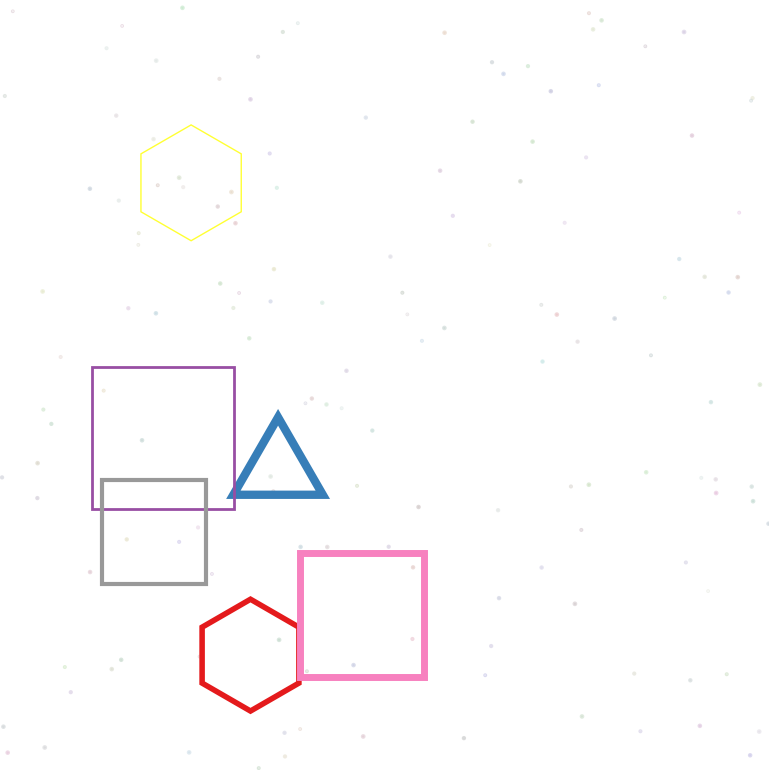[{"shape": "hexagon", "thickness": 2, "radius": 0.36, "center": [0.325, 0.149]}, {"shape": "triangle", "thickness": 3, "radius": 0.34, "center": [0.361, 0.391]}, {"shape": "square", "thickness": 1, "radius": 0.46, "center": [0.212, 0.431]}, {"shape": "hexagon", "thickness": 0.5, "radius": 0.38, "center": [0.248, 0.763]}, {"shape": "square", "thickness": 2.5, "radius": 0.4, "center": [0.47, 0.201]}, {"shape": "square", "thickness": 1.5, "radius": 0.34, "center": [0.2, 0.309]}]